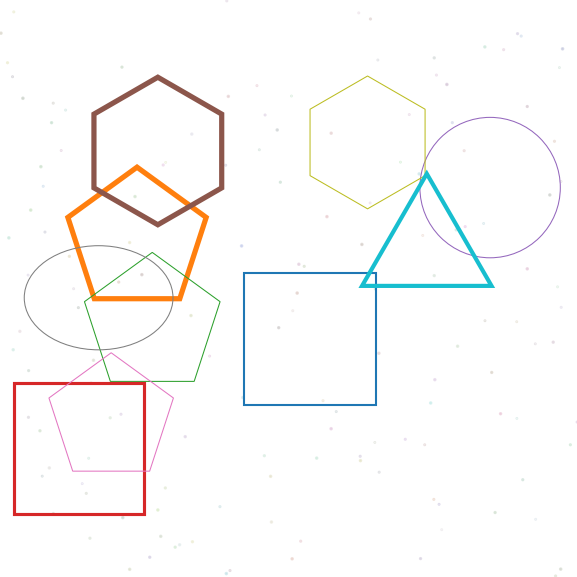[{"shape": "square", "thickness": 1, "radius": 0.57, "center": [0.537, 0.412]}, {"shape": "pentagon", "thickness": 2.5, "radius": 0.63, "center": [0.237, 0.584]}, {"shape": "pentagon", "thickness": 0.5, "radius": 0.62, "center": [0.264, 0.439]}, {"shape": "square", "thickness": 1.5, "radius": 0.57, "center": [0.137, 0.222]}, {"shape": "circle", "thickness": 0.5, "radius": 0.61, "center": [0.849, 0.674]}, {"shape": "hexagon", "thickness": 2.5, "radius": 0.64, "center": [0.273, 0.738]}, {"shape": "pentagon", "thickness": 0.5, "radius": 0.57, "center": [0.193, 0.275]}, {"shape": "oval", "thickness": 0.5, "radius": 0.64, "center": [0.171, 0.484]}, {"shape": "hexagon", "thickness": 0.5, "radius": 0.58, "center": [0.636, 0.753]}, {"shape": "triangle", "thickness": 2, "radius": 0.65, "center": [0.739, 0.569]}]